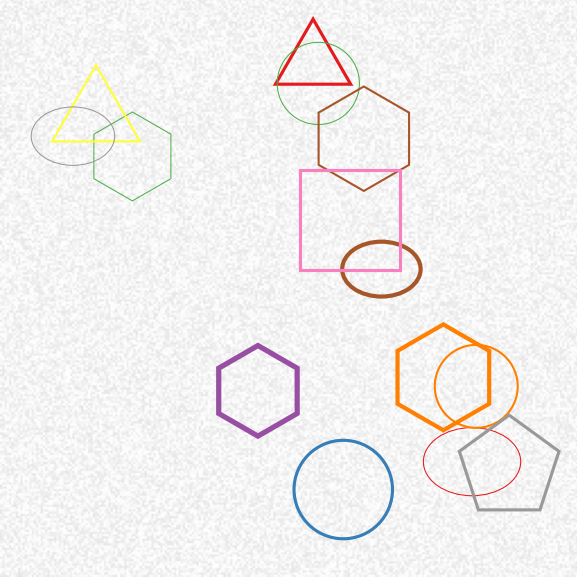[{"shape": "oval", "thickness": 0.5, "radius": 0.42, "center": [0.817, 0.2]}, {"shape": "triangle", "thickness": 1.5, "radius": 0.38, "center": [0.542, 0.891]}, {"shape": "circle", "thickness": 1.5, "radius": 0.43, "center": [0.594, 0.151]}, {"shape": "circle", "thickness": 0.5, "radius": 0.36, "center": [0.551, 0.855]}, {"shape": "hexagon", "thickness": 0.5, "radius": 0.38, "center": [0.229, 0.728]}, {"shape": "hexagon", "thickness": 2.5, "radius": 0.39, "center": [0.447, 0.322]}, {"shape": "circle", "thickness": 1, "radius": 0.36, "center": [0.825, 0.33]}, {"shape": "hexagon", "thickness": 2, "radius": 0.46, "center": [0.768, 0.346]}, {"shape": "triangle", "thickness": 1, "radius": 0.44, "center": [0.166, 0.798]}, {"shape": "oval", "thickness": 2, "radius": 0.34, "center": [0.66, 0.533]}, {"shape": "hexagon", "thickness": 1, "radius": 0.45, "center": [0.63, 0.759]}, {"shape": "square", "thickness": 1.5, "radius": 0.43, "center": [0.606, 0.619]}, {"shape": "pentagon", "thickness": 1.5, "radius": 0.45, "center": [0.882, 0.19]}, {"shape": "oval", "thickness": 0.5, "radius": 0.36, "center": [0.126, 0.763]}]